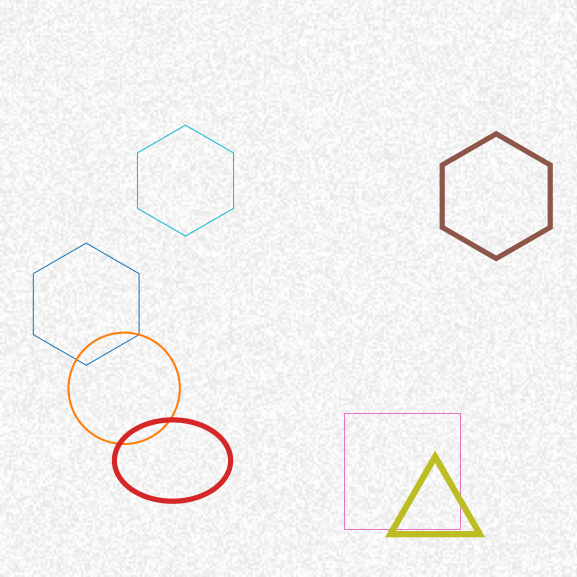[{"shape": "hexagon", "thickness": 0.5, "radius": 0.53, "center": [0.149, 0.472]}, {"shape": "circle", "thickness": 1, "radius": 0.48, "center": [0.215, 0.327]}, {"shape": "oval", "thickness": 2.5, "radius": 0.5, "center": [0.299, 0.202]}, {"shape": "hexagon", "thickness": 2.5, "radius": 0.54, "center": [0.859, 0.659]}, {"shape": "square", "thickness": 0.5, "radius": 0.5, "center": [0.696, 0.184]}, {"shape": "triangle", "thickness": 3, "radius": 0.45, "center": [0.753, 0.119]}, {"shape": "hexagon", "thickness": 0.5, "radius": 0.48, "center": [0.321, 0.686]}]